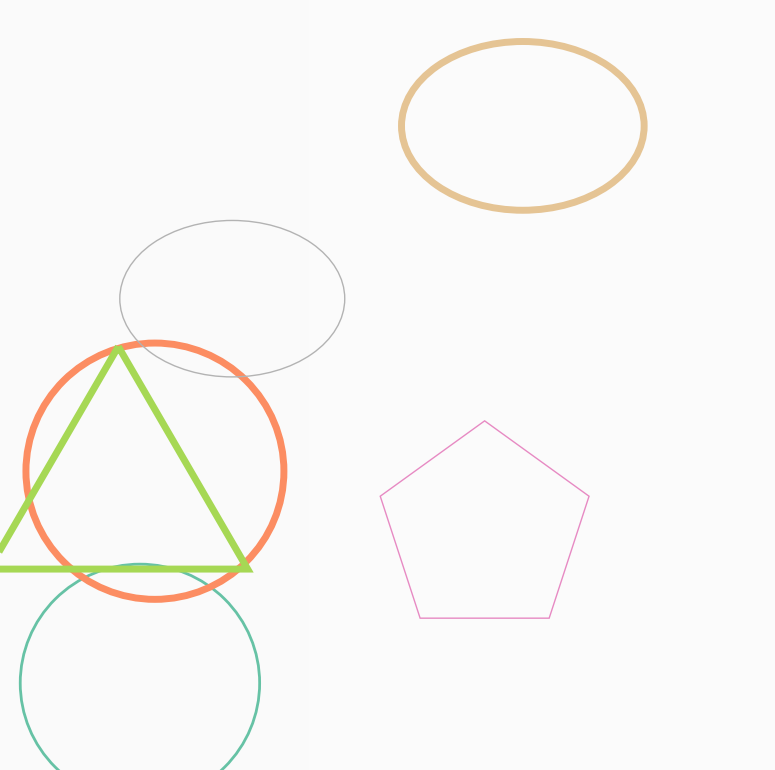[{"shape": "circle", "thickness": 1, "radius": 0.77, "center": [0.181, 0.113]}, {"shape": "circle", "thickness": 2.5, "radius": 0.83, "center": [0.2, 0.388]}, {"shape": "pentagon", "thickness": 0.5, "radius": 0.71, "center": [0.625, 0.312]}, {"shape": "triangle", "thickness": 2.5, "radius": 0.96, "center": [0.153, 0.357]}, {"shape": "oval", "thickness": 2.5, "radius": 0.78, "center": [0.675, 0.837]}, {"shape": "oval", "thickness": 0.5, "radius": 0.73, "center": [0.3, 0.612]}]